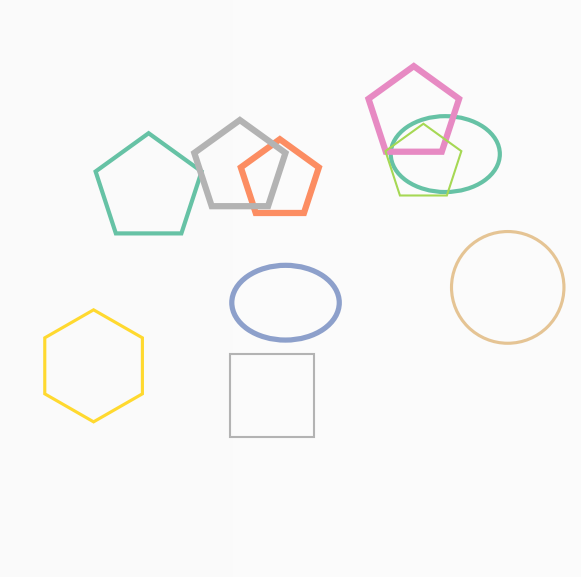[{"shape": "pentagon", "thickness": 2, "radius": 0.48, "center": [0.256, 0.673]}, {"shape": "oval", "thickness": 2, "radius": 0.47, "center": [0.766, 0.732]}, {"shape": "pentagon", "thickness": 3, "radius": 0.35, "center": [0.481, 0.687]}, {"shape": "oval", "thickness": 2.5, "radius": 0.46, "center": [0.491, 0.475]}, {"shape": "pentagon", "thickness": 3, "radius": 0.41, "center": [0.712, 0.803]}, {"shape": "pentagon", "thickness": 1, "radius": 0.34, "center": [0.728, 0.716]}, {"shape": "hexagon", "thickness": 1.5, "radius": 0.48, "center": [0.161, 0.366]}, {"shape": "circle", "thickness": 1.5, "radius": 0.48, "center": [0.874, 0.501]}, {"shape": "pentagon", "thickness": 3, "radius": 0.41, "center": [0.413, 0.709]}, {"shape": "square", "thickness": 1, "radius": 0.36, "center": [0.469, 0.314]}]